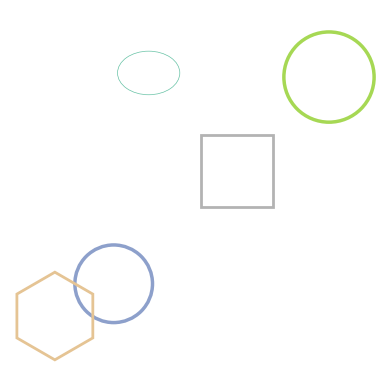[{"shape": "oval", "thickness": 0.5, "radius": 0.4, "center": [0.386, 0.81]}, {"shape": "circle", "thickness": 2.5, "radius": 0.5, "center": [0.295, 0.263]}, {"shape": "circle", "thickness": 2.5, "radius": 0.59, "center": [0.855, 0.8]}, {"shape": "hexagon", "thickness": 2, "radius": 0.57, "center": [0.142, 0.179]}, {"shape": "square", "thickness": 2, "radius": 0.47, "center": [0.615, 0.555]}]